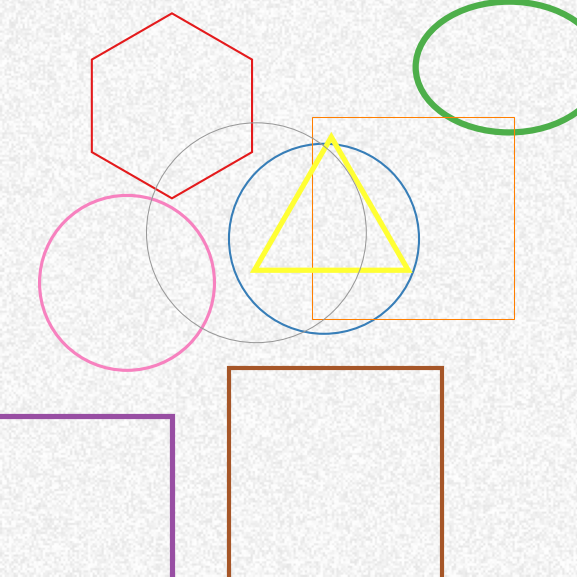[{"shape": "hexagon", "thickness": 1, "radius": 0.8, "center": [0.298, 0.816]}, {"shape": "circle", "thickness": 1, "radius": 0.82, "center": [0.561, 0.586]}, {"shape": "oval", "thickness": 3, "radius": 0.81, "center": [0.882, 0.883]}, {"shape": "square", "thickness": 2.5, "radius": 0.78, "center": [0.141, 0.122]}, {"shape": "square", "thickness": 0.5, "radius": 0.87, "center": [0.715, 0.622]}, {"shape": "triangle", "thickness": 2.5, "radius": 0.77, "center": [0.574, 0.608]}, {"shape": "square", "thickness": 2, "radius": 0.92, "center": [0.581, 0.177]}, {"shape": "circle", "thickness": 1.5, "radius": 0.76, "center": [0.22, 0.509]}, {"shape": "circle", "thickness": 0.5, "radius": 0.95, "center": [0.444, 0.596]}]